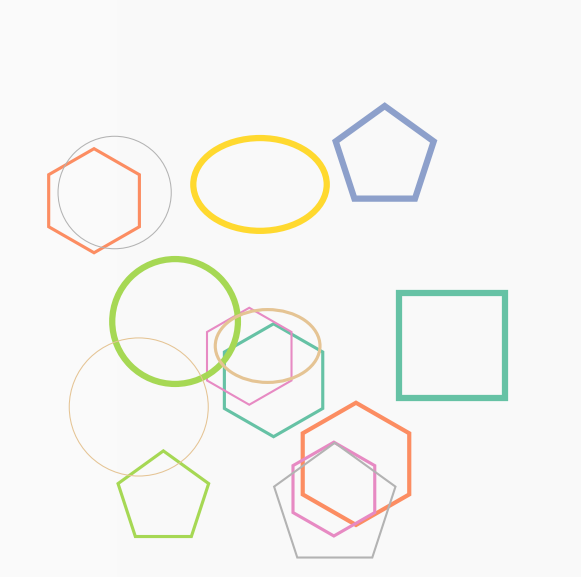[{"shape": "square", "thickness": 3, "radius": 0.45, "center": [0.777, 0.402]}, {"shape": "hexagon", "thickness": 1.5, "radius": 0.49, "center": [0.471, 0.341]}, {"shape": "hexagon", "thickness": 2, "radius": 0.53, "center": [0.612, 0.196]}, {"shape": "hexagon", "thickness": 1.5, "radius": 0.45, "center": [0.162, 0.652]}, {"shape": "pentagon", "thickness": 3, "radius": 0.44, "center": [0.662, 0.727]}, {"shape": "hexagon", "thickness": 1.5, "radius": 0.41, "center": [0.574, 0.152]}, {"shape": "hexagon", "thickness": 1, "radius": 0.42, "center": [0.429, 0.382]}, {"shape": "circle", "thickness": 3, "radius": 0.54, "center": [0.301, 0.442]}, {"shape": "pentagon", "thickness": 1.5, "radius": 0.41, "center": [0.281, 0.136]}, {"shape": "oval", "thickness": 3, "radius": 0.57, "center": [0.447, 0.68]}, {"shape": "circle", "thickness": 0.5, "radius": 0.6, "center": [0.239, 0.294]}, {"shape": "oval", "thickness": 1.5, "radius": 0.45, "center": [0.46, 0.4]}, {"shape": "circle", "thickness": 0.5, "radius": 0.49, "center": [0.197, 0.666]}, {"shape": "pentagon", "thickness": 1, "radius": 0.55, "center": [0.576, 0.123]}]